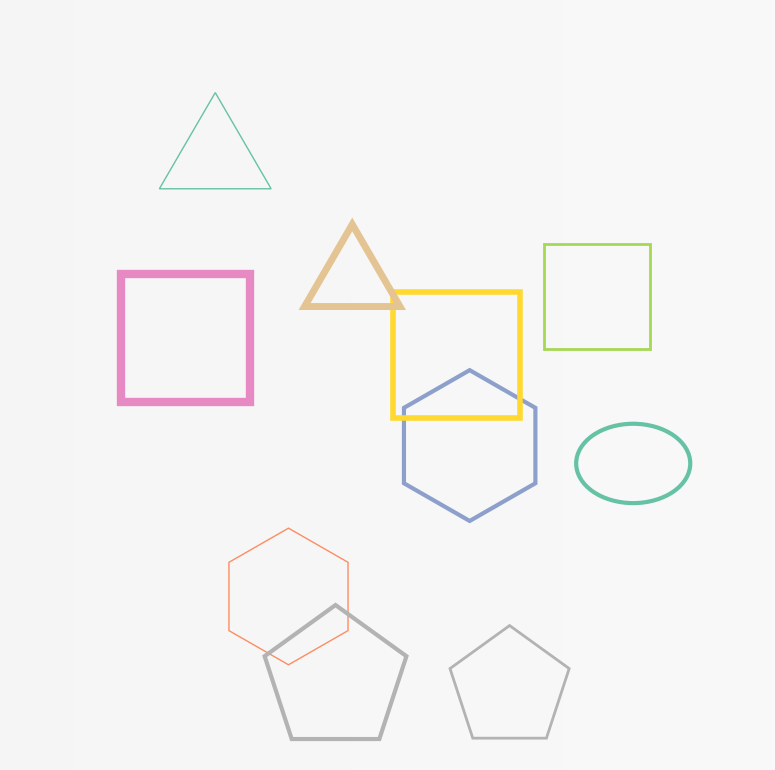[{"shape": "oval", "thickness": 1.5, "radius": 0.37, "center": [0.817, 0.398]}, {"shape": "triangle", "thickness": 0.5, "radius": 0.42, "center": [0.278, 0.796]}, {"shape": "hexagon", "thickness": 0.5, "radius": 0.44, "center": [0.372, 0.225]}, {"shape": "hexagon", "thickness": 1.5, "radius": 0.49, "center": [0.606, 0.421]}, {"shape": "square", "thickness": 3, "radius": 0.42, "center": [0.24, 0.561]}, {"shape": "square", "thickness": 1, "radius": 0.34, "center": [0.77, 0.615]}, {"shape": "square", "thickness": 2, "radius": 0.41, "center": [0.589, 0.539]}, {"shape": "triangle", "thickness": 2.5, "radius": 0.36, "center": [0.455, 0.637]}, {"shape": "pentagon", "thickness": 1.5, "radius": 0.48, "center": [0.433, 0.118]}, {"shape": "pentagon", "thickness": 1, "radius": 0.4, "center": [0.658, 0.107]}]